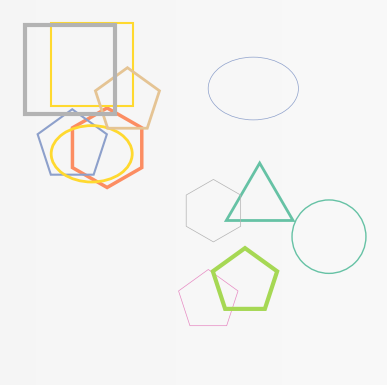[{"shape": "triangle", "thickness": 2, "radius": 0.5, "center": [0.67, 0.477]}, {"shape": "circle", "thickness": 1, "radius": 0.48, "center": [0.849, 0.385]}, {"shape": "hexagon", "thickness": 2.5, "radius": 0.52, "center": [0.276, 0.616]}, {"shape": "pentagon", "thickness": 1.5, "radius": 0.47, "center": [0.186, 0.622]}, {"shape": "oval", "thickness": 0.5, "radius": 0.58, "center": [0.654, 0.77]}, {"shape": "pentagon", "thickness": 0.5, "radius": 0.4, "center": [0.538, 0.219]}, {"shape": "pentagon", "thickness": 3, "radius": 0.44, "center": [0.632, 0.268]}, {"shape": "oval", "thickness": 2, "radius": 0.52, "center": [0.237, 0.601]}, {"shape": "square", "thickness": 1.5, "radius": 0.53, "center": [0.238, 0.833]}, {"shape": "pentagon", "thickness": 2, "radius": 0.43, "center": [0.329, 0.737]}, {"shape": "hexagon", "thickness": 0.5, "radius": 0.41, "center": [0.551, 0.453]}, {"shape": "square", "thickness": 3, "radius": 0.58, "center": [0.181, 0.819]}]